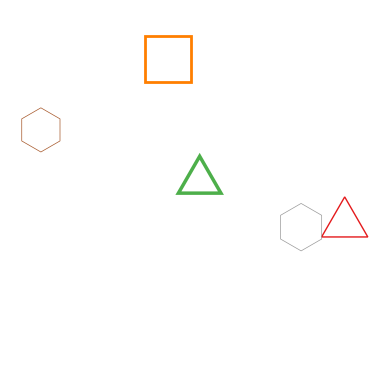[{"shape": "triangle", "thickness": 1, "radius": 0.35, "center": [0.895, 0.419]}, {"shape": "triangle", "thickness": 2.5, "radius": 0.32, "center": [0.519, 0.53]}, {"shape": "square", "thickness": 2, "radius": 0.3, "center": [0.437, 0.847]}, {"shape": "hexagon", "thickness": 0.5, "radius": 0.29, "center": [0.106, 0.663]}, {"shape": "hexagon", "thickness": 0.5, "radius": 0.31, "center": [0.782, 0.41]}]